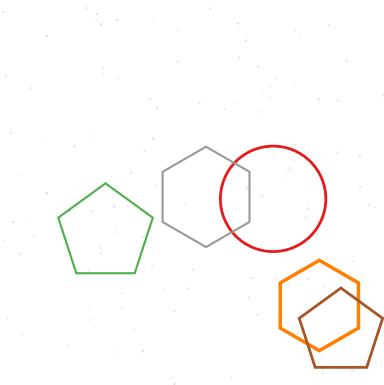[{"shape": "circle", "thickness": 2, "radius": 0.68, "center": [0.709, 0.484]}, {"shape": "pentagon", "thickness": 1.5, "radius": 0.65, "center": [0.274, 0.395]}, {"shape": "hexagon", "thickness": 2.5, "radius": 0.59, "center": [0.829, 0.207]}, {"shape": "pentagon", "thickness": 2, "radius": 0.57, "center": [0.886, 0.138]}, {"shape": "hexagon", "thickness": 1.5, "radius": 0.65, "center": [0.535, 0.489]}]